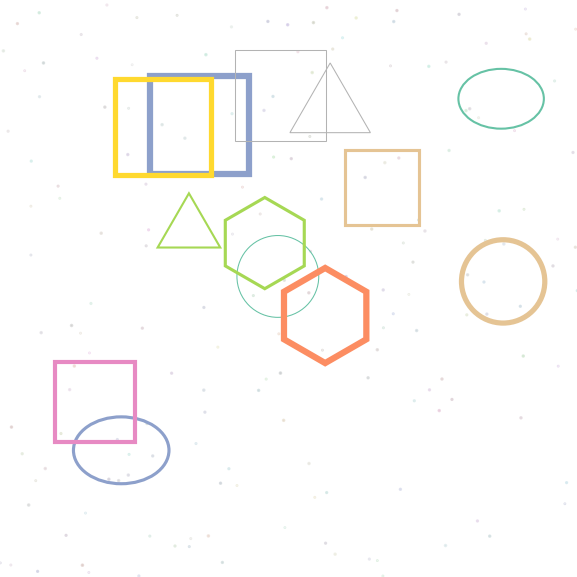[{"shape": "circle", "thickness": 0.5, "radius": 0.35, "center": [0.481, 0.52]}, {"shape": "oval", "thickness": 1, "radius": 0.37, "center": [0.868, 0.828]}, {"shape": "hexagon", "thickness": 3, "radius": 0.41, "center": [0.563, 0.453]}, {"shape": "oval", "thickness": 1.5, "radius": 0.41, "center": [0.21, 0.219]}, {"shape": "square", "thickness": 3, "radius": 0.43, "center": [0.346, 0.783]}, {"shape": "square", "thickness": 2, "radius": 0.35, "center": [0.165, 0.303]}, {"shape": "hexagon", "thickness": 1.5, "radius": 0.39, "center": [0.458, 0.578]}, {"shape": "triangle", "thickness": 1, "radius": 0.31, "center": [0.327, 0.602]}, {"shape": "square", "thickness": 2.5, "radius": 0.42, "center": [0.282, 0.779]}, {"shape": "square", "thickness": 1.5, "radius": 0.32, "center": [0.662, 0.675]}, {"shape": "circle", "thickness": 2.5, "radius": 0.36, "center": [0.871, 0.512]}, {"shape": "square", "thickness": 0.5, "radius": 0.39, "center": [0.486, 0.834]}, {"shape": "triangle", "thickness": 0.5, "radius": 0.4, "center": [0.572, 0.81]}]